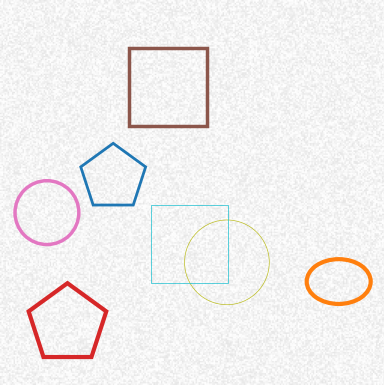[{"shape": "pentagon", "thickness": 2, "radius": 0.44, "center": [0.294, 0.539]}, {"shape": "oval", "thickness": 3, "radius": 0.42, "center": [0.88, 0.269]}, {"shape": "pentagon", "thickness": 3, "radius": 0.53, "center": [0.175, 0.158]}, {"shape": "square", "thickness": 2.5, "radius": 0.51, "center": [0.437, 0.774]}, {"shape": "circle", "thickness": 2.5, "radius": 0.41, "center": [0.122, 0.448]}, {"shape": "circle", "thickness": 0.5, "radius": 0.55, "center": [0.589, 0.319]}, {"shape": "square", "thickness": 0.5, "radius": 0.5, "center": [0.492, 0.366]}]